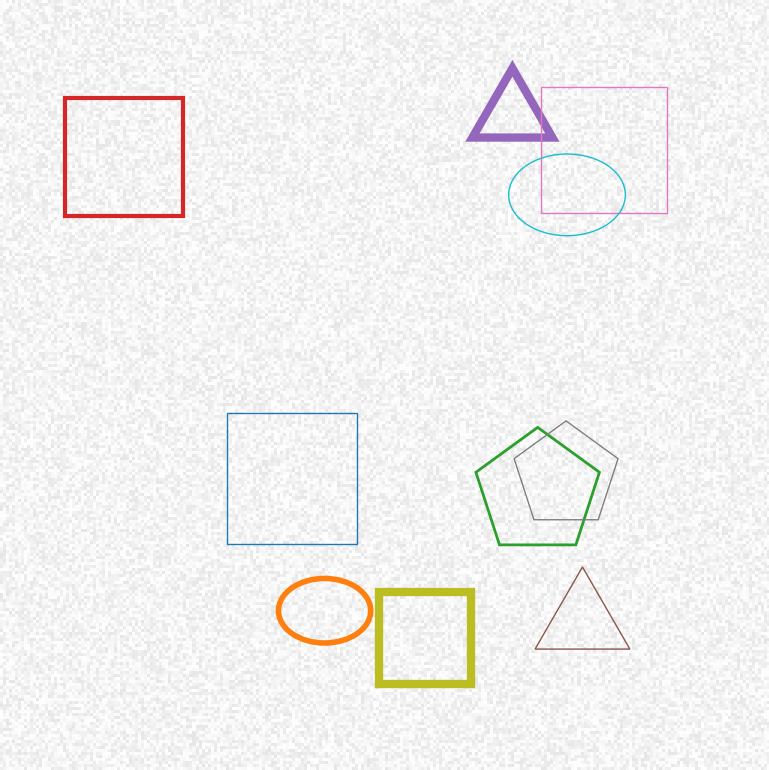[{"shape": "square", "thickness": 0.5, "radius": 0.42, "center": [0.379, 0.378]}, {"shape": "oval", "thickness": 2, "radius": 0.3, "center": [0.422, 0.207]}, {"shape": "pentagon", "thickness": 1, "radius": 0.42, "center": [0.698, 0.361]}, {"shape": "square", "thickness": 1.5, "radius": 0.38, "center": [0.161, 0.796]}, {"shape": "triangle", "thickness": 3, "radius": 0.3, "center": [0.665, 0.851]}, {"shape": "triangle", "thickness": 0.5, "radius": 0.36, "center": [0.756, 0.193]}, {"shape": "square", "thickness": 0.5, "radius": 0.41, "center": [0.785, 0.805]}, {"shape": "pentagon", "thickness": 0.5, "radius": 0.35, "center": [0.735, 0.382]}, {"shape": "square", "thickness": 3, "radius": 0.3, "center": [0.552, 0.172]}, {"shape": "oval", "thickness": 0.5, "radius": 0.38, "center": [0.736, 0.747]}]